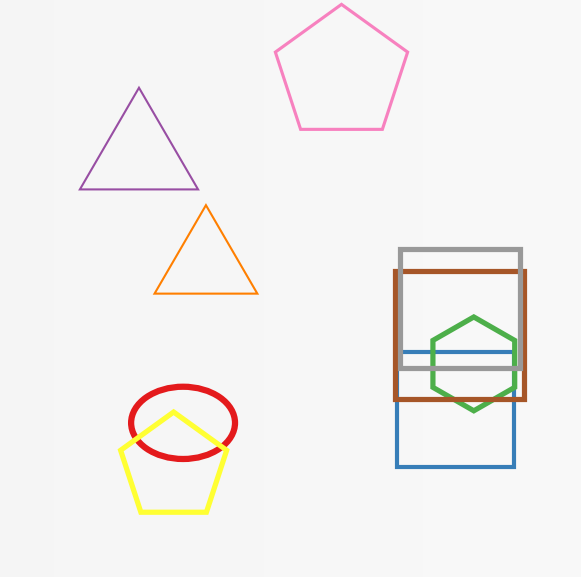[{"shape": "oval", "thickness": 3, "radius": 0.45, "center": [0.315, 0.267]}, {"shape": "square", "thickness": 2, "radius": 0.5, "center": [0.784, 0.29]}, {"shape": "hexagon", "thickness": 2.5, "radius": 0.41, "center": [0.815, 0.369]}, {"shape": "triangle", "thickness": 1, "radius": 0.59, "center": [0.239, 0.73]}, {"shape": "triangle", "thickness": 1, "radius": 0.51, "center": [0.354, 0.542]}, {"shape": "pentagon", "thickness": 2.5, "radius": 0.48, "center": [0.299, 0.19]}, {"shape": "square", "thickness": 2.5, "radius": 0.55, "center": [0.79, 0.419]}, {"shape": "pentagon", "thickness": 1.5, "radius": 0.6, "center": [0.588, 0.872]}, {"shape": "square", "thickness": 2.5, "radius": 0.52, "center": [0.792, 0.465]}]